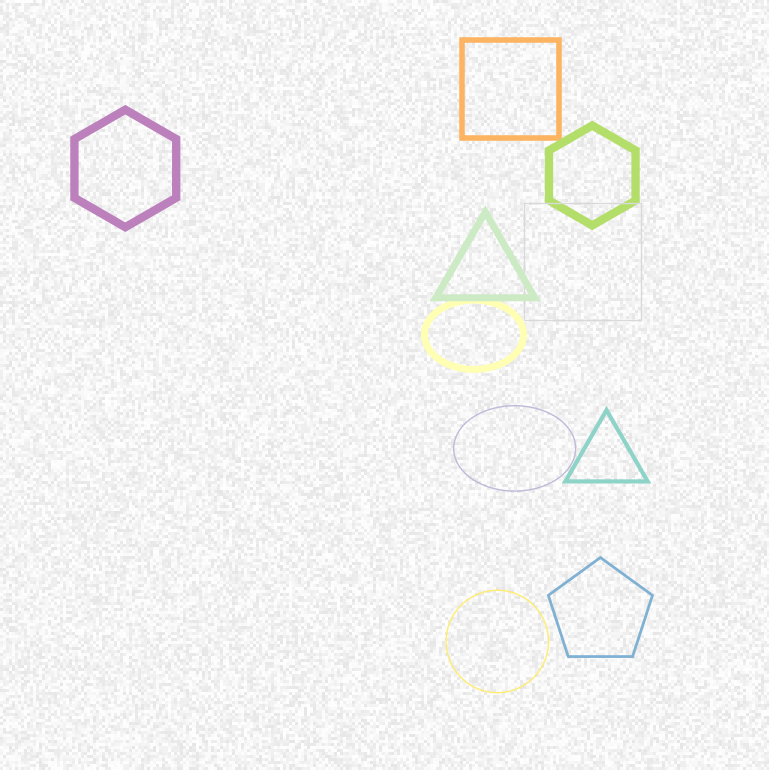[{"shape": "triangle", "thickness": 1.5, "radius": 0.31, "center": [0.788, 0.406]}, {"shape": "oval", "thickness": 2.5, "radius": 0.32, "center": [0.616, 0.565]}, {"shape": "oval", "thickness": 0.5, "radius": 0.4, "center": [0.668, 0.418]}, {"shape": "pentagon", "thickness": 1, "radius": 0.36, "center": [0.78, 0.205]}, {"shape": "square", "thickness": 2, "radius": 0.32, "center": [0.663, 0.884]}, {"shape": "hexagon", "thickness": 3, "radius": 0.32, "center": [0.769, 0.772]}, {"shape": "square", "thickness": 0.5, "radius": 0.38, "center": [0.756, 0.661]}, {"shape": "hexagon", "thickness": 3, "radius": 0.38, "center": [0.163, 0.781]}, {"shape": "triangle", "thickness": 2.5, "radius": 0.37, "center": [0.63, 0.65]}, {"shape": "circle", "thickness": 0.5, "radius": 0.33, "center": [0.646, 0.167]}]